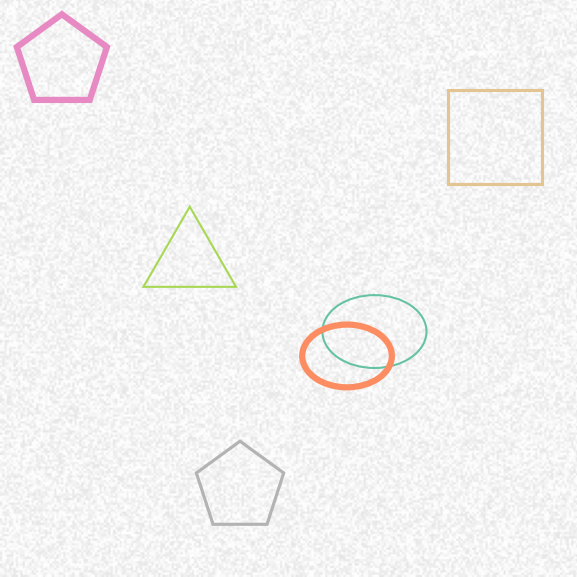[{"shape": "oval", "thickness": 1, "radius": 0.45, "center": [0.648, 0.425]}, {"shape": "oval", "thickness": 3, "radius": 0.39, "center": [0.601, 0.383]}, {"shape": "pentagon", "thickness": 3, "radius": 0.41, "center": [0.107, 0.892]}, {"shape": "triangle", "thickness": 1, "radius": 0.46, "center": [0.329, 0.549]}, {"shape": "square", "thickness": 1.5, "radius": 0.41, "center": [0.858, 0.763]}, {"shape": "pentagon", "thickness": 1.5, "radius": 0.4, "center": [0.416, 0.156]}]